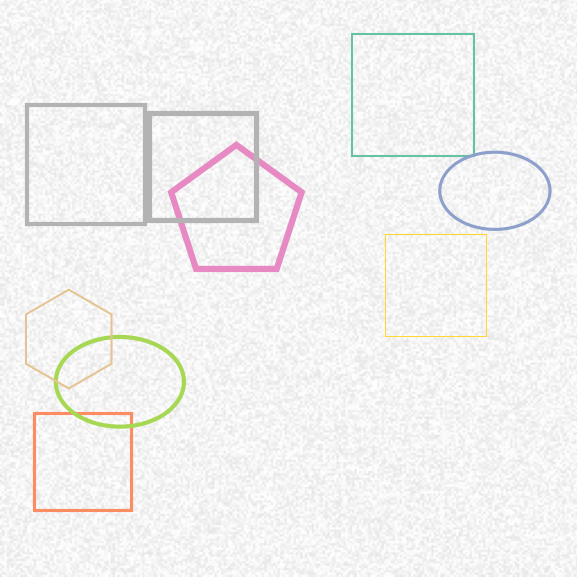[{"shape": "square", "thickness": 1, "radius": 0.53, "center": [0.715, 0.835]}, {"shape": "square", "thickness": 1.5, "radius": 0.42, "center": [0.144, 0.199]}, {"shape": "oval", "thickness": 1.5, "radius": 0.48, "center": [0.857, 0.669]}, {"shape": "pentagon", "thickness": 3, "radius": 0.59, "center": [0.409, 0.629]}, {"shape": "oval", "thickness": 2, "radius": 0.55, "center": [0.208, 0.338]}, {"shape": "square", "thickness": 0.5, "radius": 0.44, "center": [0.754, 0.506]}, {"shape": "hexagon", "thickness": 1, "radius": 0.43, "center": [0.119, 0.412]}, {"shape": "square", "thickness": 2.5, "radius": 0.46, "center": [0.351, 0.711]}, {"shape": "square", "thickness": 2, "radius": 0.51, "center": [0.149, 0.714]}]